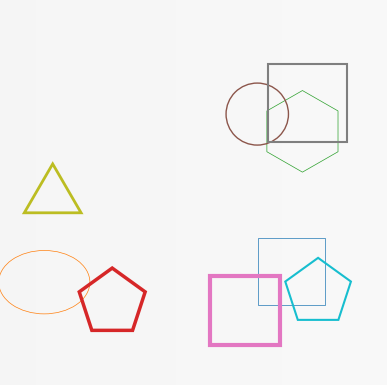[{"shape": "square", "thickness": 0.5, "radius": 0.44, "center": [0.752, 0.295]}, {"shape": "oval", "thickness": 0.5, "radius": 0.59, "center": [0.114, 0.267]}, {"shape": "hexagon", "thickness": 0.5, "radius": 0.53, "center": [0.78, 0.659]}, {"shape": "pentagon", "thickness": 2.5, "radius": 0.45, "center": [0.29, 0.214]}, {"shape": "circle", "thickness": 1, "radius": 0.4, "center": [0.664, 0.704]}, {"shape": "square", "thickness": 3, "radius": 0.45, "center": [0.632, 0.194]}, {"shape": "square", "thickness": 1.5, "radius": 0.51, "center": [0.794, 0.733]}, {"shape": "triangle", "thickness": 2, "radius": 0.42, "center": [0.136, 0.49]}, {"shape": "pentagon", "thickness": 1.5, "radius": 0.45, "center": [0.821, 0.241]}]